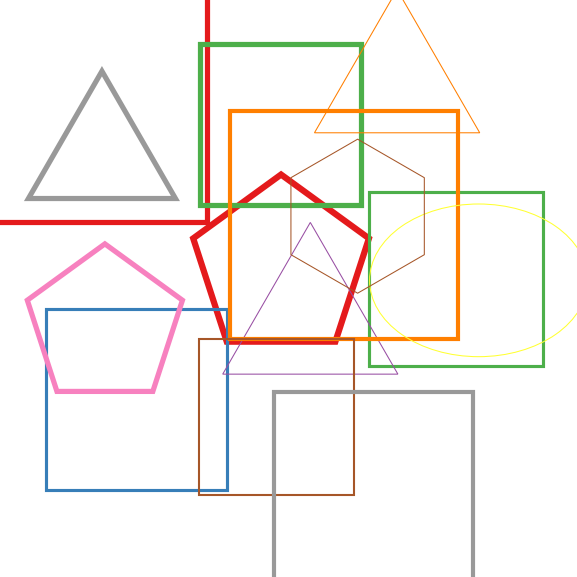[{"shape": "pentagon", "thickness": 3, "radius": 0.8, "center": [0.487, 0.537]}, {"shape": "square", "thickness": 2.5, "radius": 0.99, "center": [0.159, 0.813]}, {"shape": "square", "thickness": 1.5, "radius": 0.78, "center": [0.236, 0.307]}, {"shape": "square", "thickness": 1.5, "radius": 0.75, "center": [0.789, 0.517]}, {"shape": "square", "thickness": 2.5, "radius": 0.7, "center": [0.486, 0.783]}, {"shape": "triangle", "thickness": 0.5, "radius": 0.88, "center": [0.537, 0.439]}, {"shape": "triangle", "thickness": 0.5, "radius": 0.83, "center": [0.688, 0.852]}, {"shape": "square", "thickness": 2, "radius": 0.99, "center": [0.596, 0.609]}, {"shape": "oval", "thickness": 0.5, "radius": 0.94, "center": [0.829, 0.514]}, {"shape": "square", "thickness": 1, "radius": 0.67, "center": [0.479, 0.277]}, {"shape": "hexagon", "thickness": 0.5, "radius": 0.67, "center": [0.619, 0.625]}, {"shape": "pentagon", "thickness": 2.5, "radius": 0.71, "center": [0.182, 0.436]}, {"shape": "square", "thickness": 2, "radius": 0.86, "center": [0.647, 0.149]}, {"shape": "triangle", "thickness": 2.5, "radius": 0.73, "center": [0.177, 0.729]}]